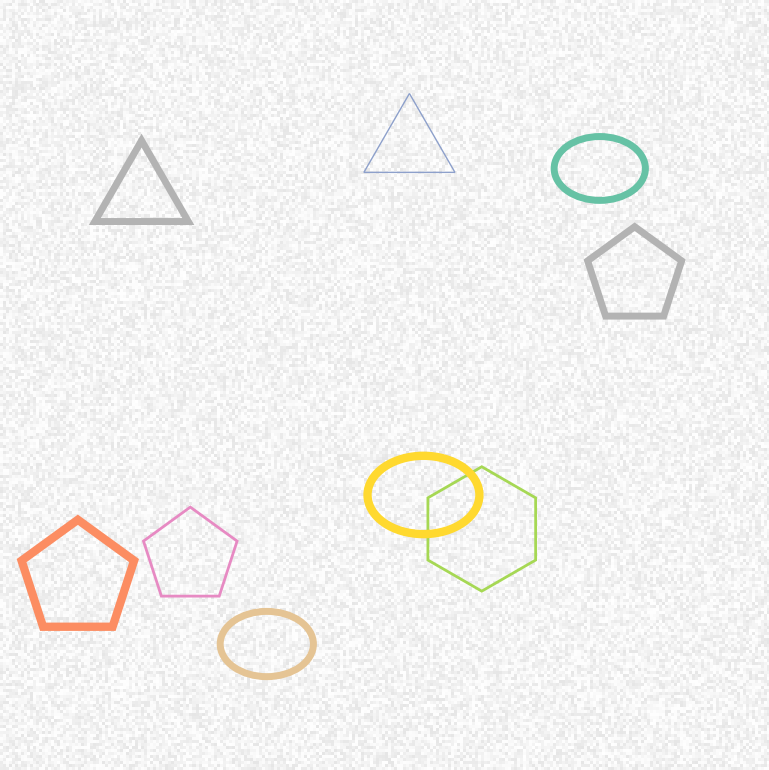[{"shape": "oval", "thickness": 2.5, "radius": 0.3, "center": [0.779, 0.781]}, {"shape": "pentagon", "thickness": 3, "radius": 0.38, "center": [0.101, 0.248]}, {"shape": "triangle", "thickness": 0.5, "radius": 0.34, "center": [0.532, 0.81]}, {"shape": "pentagon", "thickness": 1, "radius": 0.32, "center": [0.247, 0.278]}, {"shape": "hexagon", "thickness": 1, "radius": 0.4, "center": [0.626, 0.313]}, {"shape": "oval", "thickness": 3, "radius": 0.36, "center": [0.55, 0.357]}, {"shape": "oval", "thickness": 2.5, "radius": 0.3, "center": [0.347, 0.164]}, {"shape": "triangle", "thickness": 2.5, "radius": 0.35, "center": [0.184, 0.747]}, {"shape": "pentagon", "thickness": 2.5, "radius": 0.32, "center": [0.824, 0.641]}]